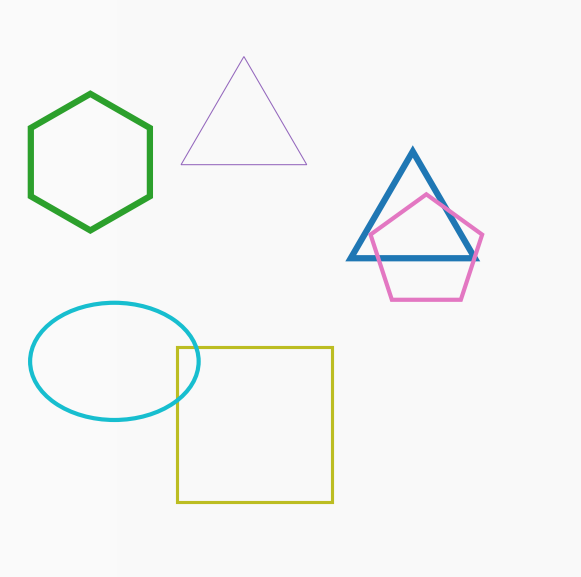[{"shape": "triangle", "thickness": 3, "radius": 0.62, "center": [0.71, 0.614]}, {"shape": "hexagon", "thickness": 3, "radius": 0.59, "center": [0.155, 0.718]}, {"shape": "triangle", "thickness": 0.5, "radius": 0.62, "center": [0.42, 0.776]}, {"shape": "pentagon", "thickness": 2, "radius": 0.5, "center": [0.733, 0.562]}, {"shape": "square", "thickness": 1.5, "radius": 0.67, "center": [0.438, 0.264]}, {"shape": "oval", "thickness": 2, "radius": 0.72, "center": [0.197, 0.373]}]